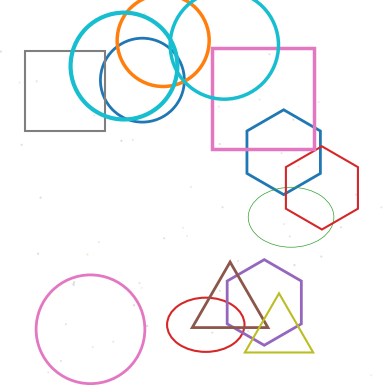[{"shape": "circle", "thickness": 2, "radius": 0.54, "center": [0.37, 0.792]}, {"shape": "hexagon", "thickness": 2, "radius": 0.55, "center": [0.737, 0.605]}, {"shape": "circle", "thickness": 2.5, "radius": 0.6, "center": [0.424, 0.895]}, {"shape": "oval", "thickness": 0.5, "radius": 0.56, "center": [0.756, 0.436]}, {"shape": "oval", "thickness": 1.5, "radius": 0.5, "center": [0.535, 0.156]}, {"shape": "hexagon", "thickness": 1.5, "radius": 0.54, "center": [0.836, 0.512]}, {"shape": "hexagon", "thickness": 2, "radius": 0.56, "center": [0.686, 0.214]}, {"shape": "triangle", "thickness": 2, "radius": 0.57, "center": [0.598, 0.206]}, {"shape": "square", "thickness": 2.5, "radius": 0.66, "center": [0.683, 0.744]}, {"shape": "circle", "thickness": 2, "radius": 0.71, "center": [0.235, 0.145]}, {"shape": "square", "thickness": 1.5, "radius": 0.52, "center": [0.169, 0.764]}, {"shape": "triangle", "thickness": 1.5, "radius": 0.51, "center": [0.725, 0.136]}, {"shape": "circle", "thickness": 2.5, "radius": 0.7, "center": [0.583, 0.883]}, {"shape": "circle", "thickness": 3, "radius": 0.69, "center": [0.322, 0.828]}]